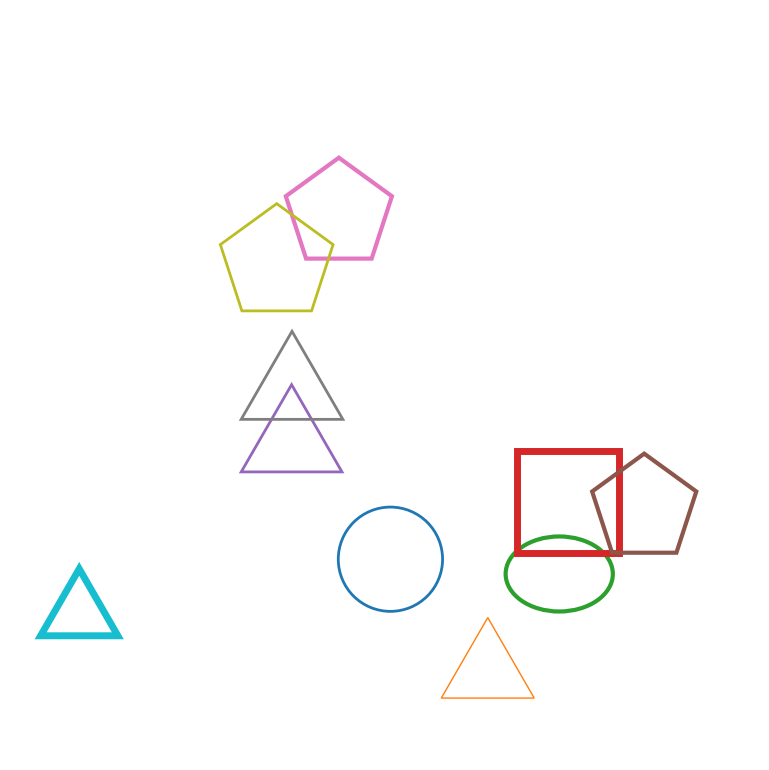[{"shape": "circle", "thickness": 1, "radius": 0.34, "center": [0.507, 0.274]}, {"shape": "triangle", "thickness": 0.5, "radius": 0.35, "center": [0.633, 0.128]}, {"shape": "oval", "thickness": 1.5, "radius": 0.35, "center": [0.726, 0.255]}, {"shape": "square", "thickness": 2.5, "radius": 0.33, "center": [0.738, 0.348]}, {"shape": "triangle", "thickness": 1, "radius": 0.38, "center": [0.379, 0.425]}, {"shape": "pentagon", "thickness": 1.5, "radius": 0.36, "center": [0.837, 0.34]}, {"shape": "pentagon", "thickness": 1.5, "radius": 0.36, "center": [0.44, 0.723]}, {"shape": "triangle", "thickness": 1, "radius": 0.38, "center": [0.379, 0.493]}, {"shape": "pentagon", "thickness": 1, "radius": 0.38, "center": [0.359, 0.659]}, {"shape": "triangle", "thickness": 2.5, "radius": 0.29, "center": [0.103, 0.203]}]